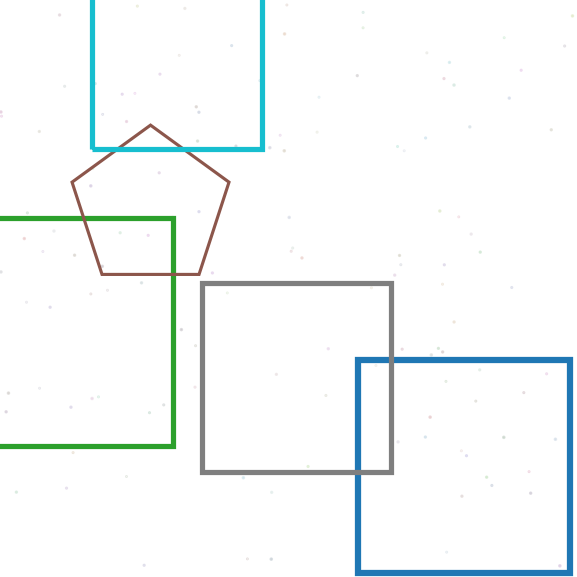[{"shape": "square", "thickness": 3, "radius": 0.92, "center": [0.803, 0.192]}, {"shape": "square", "thickness": 2.5, "radius": 0.99, "center": [0.103, 0.424]}, {"shape": "pentagon", "thickness": 1.5, "radius": 0.71, "center": [0.261, 0.64]}, {"shape": "square", "thickness": 2.5, "radius": 0.82, "center": [0.513, 0.346]}, {"shape": "square", "thickness": 2.5, "radius": 0.73, "center": [0.306, 0.887]}]